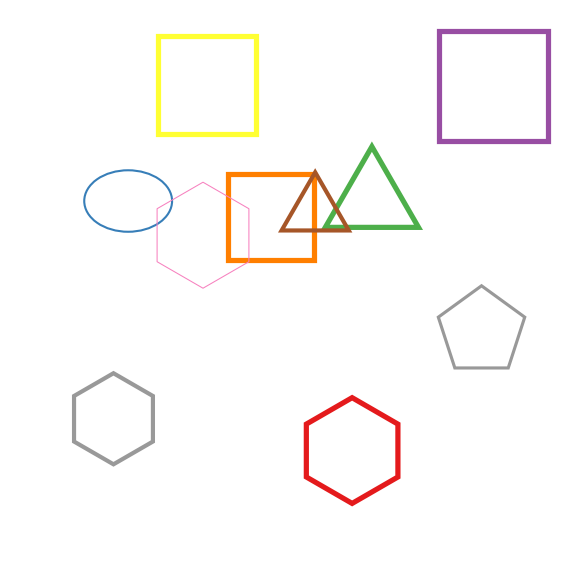[{"shape": "hexagon", "thickness": 2.5, "radius": 0.46, "center": [0.61, 0.219]}, {"shape": "oval", "thickness": 1, "radius": 0.38, "center": [0.222, 0.651]}, {"shape": "triangle", "thickness": 2.5, "radius": 0.47, "center": [0.644, 0.652]}, {"shape": "square", "thickness": 2.5, "radius": 0.47, "center": [0.854, 0.85]}, {"shape": "square", "thickness": 2.5, "radius": 0.37, "center": [0.469, 0.623]}, {"shape": "square", "thickness": 2.5, "radius": 0.42, "center": [0.359, 0.852]}, {"shape": "triangle", "thickness": 2, "radius": 0.34, "center": [0.546, 0.634]}, {"shape": "hexagon", "thickness": 0.5, "radius": 0.46, "center": [0.352, 0.592]}, {"shape": "hexagon", "thickness": 2, "radius": 0.39, "center": [0.197, 0.274]}, {"shape": "pentagon", "thickness": 1.5, "radius": 0.39, "center": [0.834, 0.426]}]